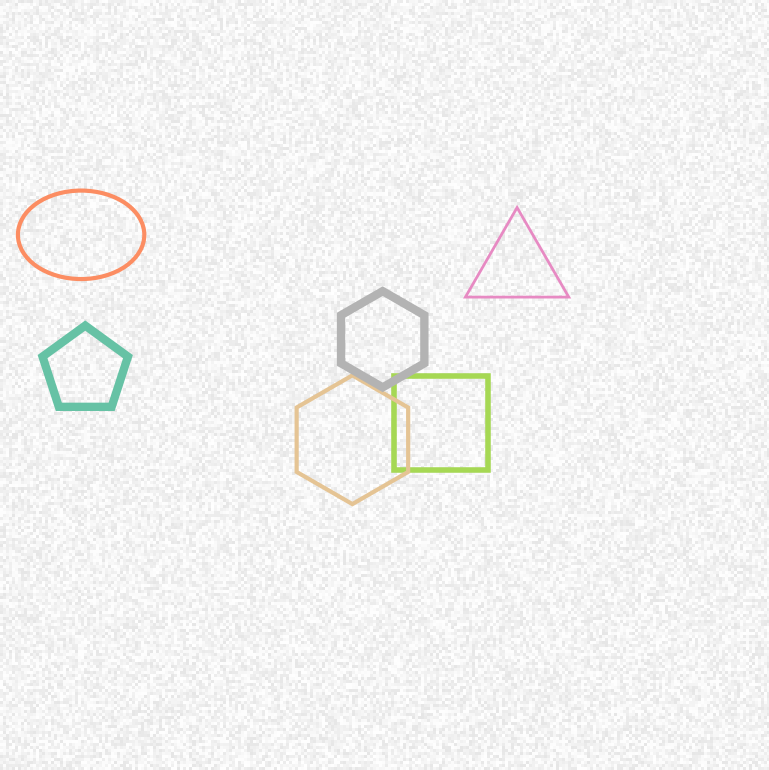[{"shape": "pentagon", "thickness": 3, "radius": 0.29, "center": [0.111, 0.519]}, {"shape": "oval", "thickness": 1.5, "radius": 0.41, "center": [0.105, 0.695]}, {"shape": "triangle", "thickness": 1, "radius": 0.39, "center": [0.672, 0.653]}, {"shape": "square", "thickness": 2, "radius": 0.3, "center": [0.572, 0.451]}, {"shape": "hexagon", "thickness": 1.5, "radius": 0.42, "center": [0.458, 0.429]}, {"shape": "hexagon", "thickness": 3, "radius": 0.31, "center": [0.497, 0.559]}]